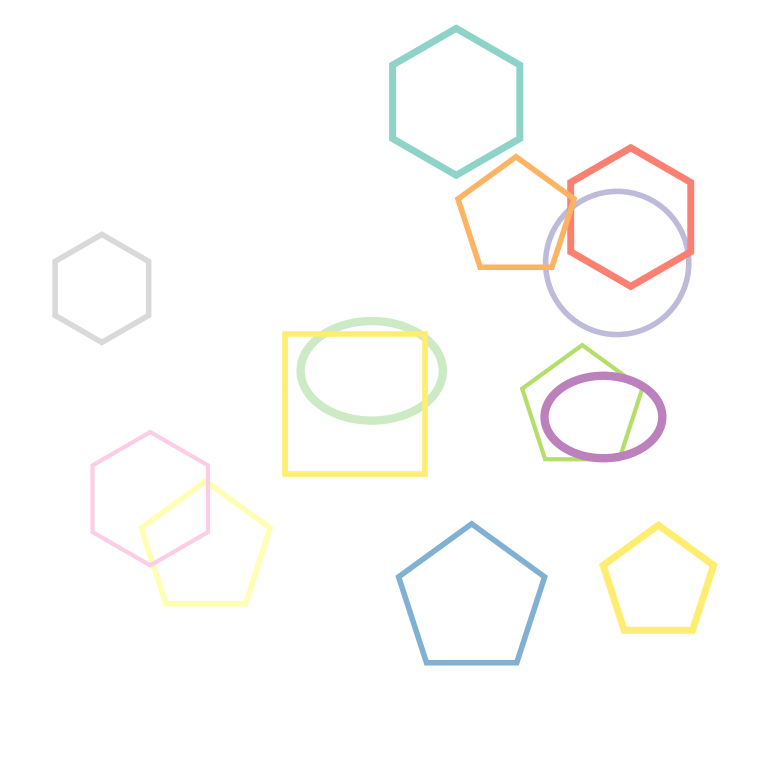[{"shape": "hexagon", "thickness": 2.5, "radius": 0.48, "center": [0.592, 0.868]}, {"shape": "pentagon", "thickness": 2, "radius": 0.44, "center": [0.267, 0.287]}, {"shape": "circle", "thickness": 2, "radius": 0.46, "center": [0.802, 0.658]}, {"shape": "hexagon", "thickness": 2.5, "radius": 0.45, "center": [0.819, 0.718]}, {"shape": "pentagon", "thickness": 2, "radius": 0.5, "center": [0.613, 0.22]}, {"shape": "pentagon", "thickness": 2, "radius": 0.4, "center": [0.67, 0.717]}, {"shape": "pentagon", "thickness": 1.5, "radius": 0.41, "center": [0.756, 0.47]}, {"shape": "hexagon", "thickness": 1.5, "radius": 0.43, "center": [0.195, 0.352]}, {"shape": "hexagon", "thickness": 2, "radius": 0.35, "center": [0.132, 0.625]}, {"shape": "oval", "thickness": 3, "radius": 0.38, "center": [0.784, 0.458]}, {"shape": "oval", "thickness": 3, "radius": 0.46, "center": [0.483, 0.518]}, {"shape": "pentagon", "thickness": 2.5, "radius": 0.38, "center": [0.855, 0.243]}, {"shape": "square", "thickness": 2, "radius": 0.45, "center": [0.461, 0.475]}]